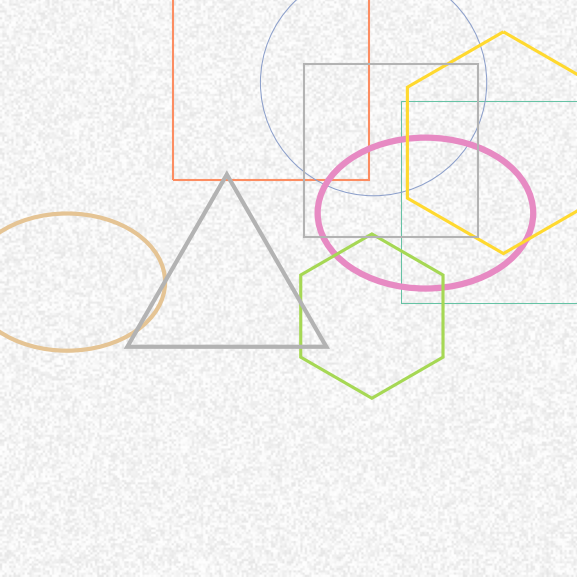[{"shape": "square", "thickness": 0.5, "radius": 0.88, "center": [0.87, 0.649]}, {"shape": "square", "thickness": 1, "radius": 0.85, "center": [0.469, 0.857]}, {"shape": "circle", "thickness": 0.5, "radius": 0.98, "center": [0.647, 0.856]}, {"shape": "oval", "thickness": 3, "radius": 0.93, "center": [0.737, 0.63]}, {"shape": "hexagon", "thickness": 1.5, "radius": 0.71, "center": [0.644, 0.452]}, {"shape": "hexagon", "thickness": 1.5, "radius": 0.96, "center": [0.872, 0.752]}, {"shape": "oval", "thickness": 2, "radius": 0.85, "center": [0.116, 0.511]}, {"shape": "square", "thickness": 1, "radius": 0.75, "center": [0.677, 0.738]}, {"shape": "triangle", "thickness": 2, "radius": 0.99, "center": [0.393, 0.498]}]